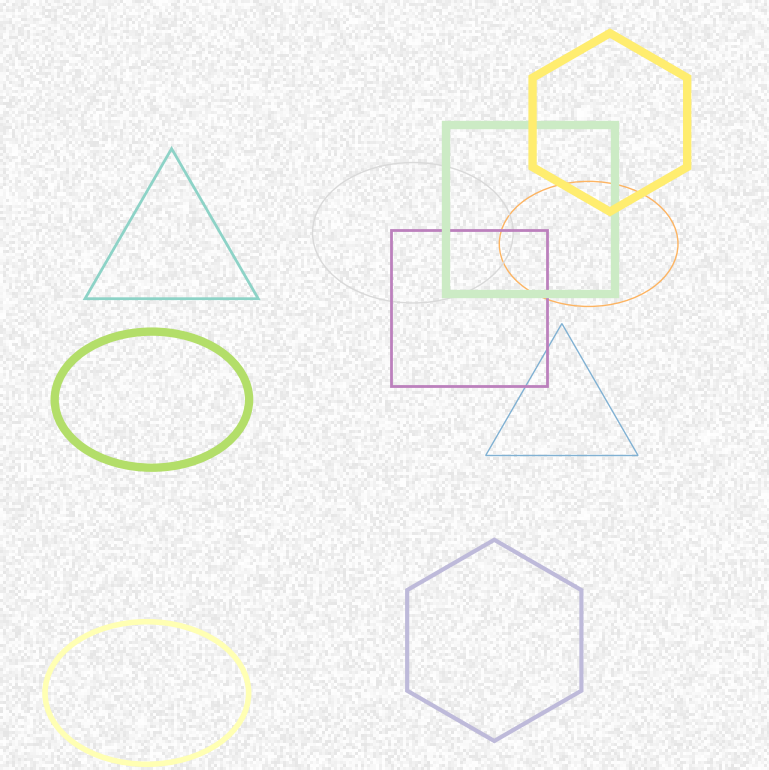[{"shape": "triangle", "thickness": 1, "radius": 0.65, "center": [0.223, 0.677]}, {"shape": "oval", "thickness": 2, "radius": 0.66, "center": [0.191, 0.1]}, {"shape": "hexagon", "thickness": 1.5, "radius": 0.65, "center": [0.642, 0.168]}, {"shape": "triangle", "thickness": 0.5, "radius": 0.57, "center": [0.73, 0.466]}, {"shape": "oval", "thickness": 0.5, "radius": 0.58, "center": [0.764, 0.683]}, {"shape": "oval", "thickness": 3, "radius": 0.63, "center": [0.197, 0.481]}, {"shape": "oval", "thickness": 0.5, "radius": 0.65, "center": [0.536, 0.698]}, {"shape": "square", "thickness": 1, "radius": 0.51, "center": [0.609, 0.6]}, {"shape": "square", "thickness": 3, "radius": 0.55, "center": [0.689, 0.728]}, {"shape": "hexagon", "thickness": 3, "radius": 0.58, "center": [0.792, 0.841]}]